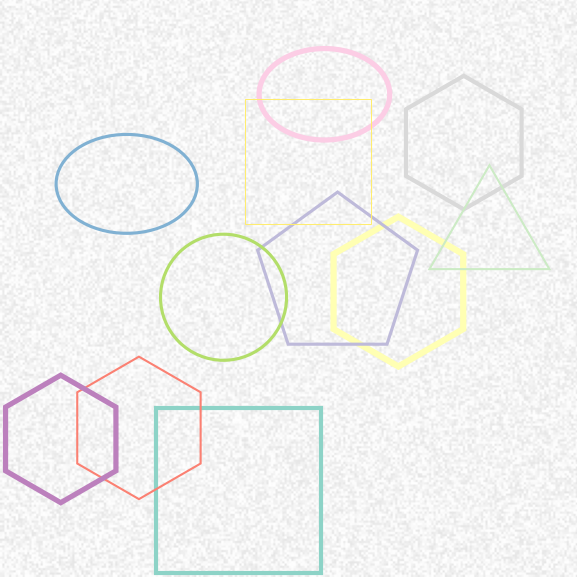[{"shape": "square", "thickness": 2, "radius": 0.71, "center": [0.413, 0.149]}, {"shape": "hexagon", "thickness": 3, "radius": 0.65, "center": [0.69, 0.494]}, {"shape": "pentagon", "thickness": 1.5, "radius": 0.73, "center": [0.585, 0.521]}, {"shape": "hexagon", "thickness": 1, "radius": 0.62, "center": [0.241, 0.258]}, {"shape": "oval", "thickness": 1.5, "radius": 0.61, "center": [0.219, 0.681]}, {"shape": "circle", "thickness": 1.5, "radius": 0.55, "center": [0.387, 0.484]}, {"shape": "oval", "thickness": 2.5, "radius": 0.57, "center": [0.562, 0.836]}, {"shape": "hexagon", "thickness": 2, "radius": 0.58, "center": [0.803, 0.752]}, {"shape": "hexagon", "thickness": 2.5, "radius": 0.55, "center": [0.105, 0.239]}, {"shape": "triangle", "thickness": 1, "radius": 0.6, "center": [0.847, 0.593]}, {"shape": "square", "thickness": 0.5, "radius": 0.54, "center": [0.533, 0.719]}]